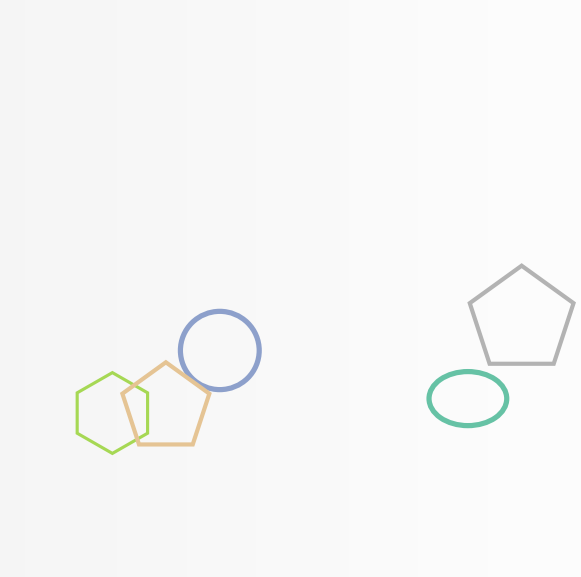[{"shape": "oval", "thickness": 2.5, "radius": 0.33, "center": [0.805, 0.309]}, {"shape": "circle", "thickness": 2.5, "radius": 0.34, "center": [0.378, 0.392]}, {"shape": "hexagon", "thickness": 1.5, "radius": 0.35, "center": [0.193, 0.284]}, {"shape": "pentagon", "thickness": 2, "radius": 0.39, "center": [0.285, 0.293]}, {"shape": "pentagon", "thickness": 2, "radius": 0.47, "center": [0.897, 0.445]}]